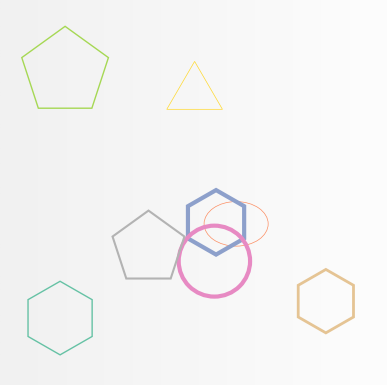[{"shape": "hexagon", "thickness": 1, "radius": 0.48, "center": [0.155, 0.174]}, {"shape": "oval", "thickness": 0.5, "radius": 0.41, "center": [0.609, 0.419]}, {"shape": "hexagon", "thickness": 3, "radius": 0.42, "center": [0.558, 0.423]}, {"shape": "circle", "thickness": 3, "radius": 0.46, "center": [0.553, 0.322]}, {"shape": "pentagon", "thickness": 1, "radius": 0.59, "center": [0.168, 0.814]}, {"shape": "triangle", "thickness": 0.5, "radius": 0.41, "center": [0.502, 0.758]}, {"shape": "hexagon", "thickness": 2, "radius": 0.41, "center": [0.841, 0.218]}, {"shape": "pentagon", "thickness": 1.5, "radius": 0.49, "center": [0.383, 0.355]}]